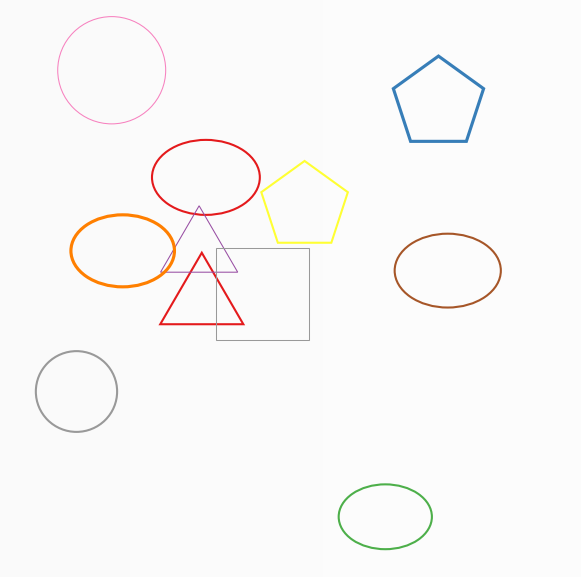[{"shape": "triangle", "thickness": 1, "radius": 0.41, "center": [0.347, 0.479]}, {"shape": "oval", "thickness": 1, "radius": 0.46, "center": [0.354, 0.692]}, {"shape": "pentagon", "thickness": 1.5, "radius": 0.41, "center": [0.754, 0.82]}, {"shape": "oval", "thickness": 1, "radius": 0.4, "center": [0.663, 0.104]}, {"shape": "triangle", "thickness": 0.5, "radius": 0.38, "center": [0.343, 0.566]}, {"shape": "oval", "thickness": 1.5, "radius": 0.45, "center": [0.211, 0.565]}, {"shape": "pentagon", "thickness": 1, "radius": 0.39, "center": [0.524, 0.642]}, {"shape": "oval", "thickness": 1, "radius": 0.46, "center": [0.77, 0.531]}, {"shape": "circle", "thickness": 0.5, "radius": 0.46, "center": [0.192, 0.878]}, {"shape": "square", "thickness": 0.5, "radius": 0.4, "center": [0.452, 0.49]}, {"shape": "circle", "thickness": 1, "radius": 0.35, "center": [0.132, 0.321]}]